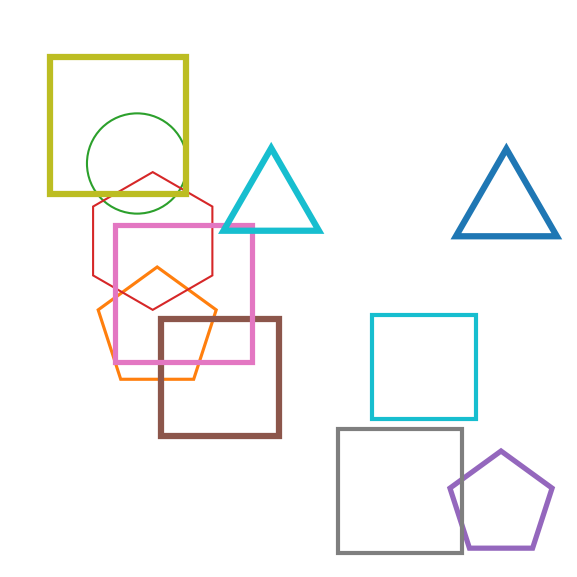[{"shape": "triangle", "thickness": 3, "radius": 0.5, "center": [0.877, 0.64]}, {"shape": "pentagon", "thickness": 1.5, "radius": 0.54, "center": [0.272, 0.429]}, {"shape": "circle", "thickness": 1, "radius": 0.43, "center": [0.237, 0.716]}, {"shape": "hexagon", "thickness": 1, "radius": 0.6, "center": [0.264, 0.582]}, {"shape": "pentagon", "thickness": 2.5, "radius": 0.46, "center": [0.868, 0.125]}, {"shape": "square", "thickness": 3, "radius": 0.51, "center": [0.381, 0.345]}, {"shape": "square", "thickness": 2.5, "radius": 0.59, "center": [0.318, 0.491]}, {"shape": "square", "thickness": 2, "radius": 0.54, "center": [0.692, 0.149]}, {"shape": "square", "thickness": 3, "radius": 0.59, "center": [0.204, 0.782]}, {"shape": "square", "thickness": 2, "radius": 0.45, "center": [0.734, 0.364]}, {"shape": "triangle", "thickness": 3, "radius": 0.48, "center": [0.47, 0.647]}]